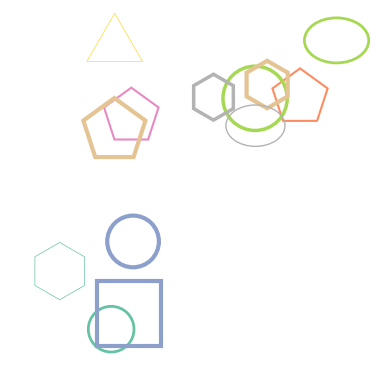[{"shape": "hexagon", "thickness": 0.5, "radius": 0.37, "center": [0.155, 0.296]}, {"shape": "circle", "thickness": 2, "radius": 0.3, "center": [0.289, 0.145]}, {"shape": "pentagon", "thickness": 1.5, "radius": 0.38, "center": [0.779, 0.747]}, {"shape": "square", "thickness": 3, "radius": 0.42, "center": [0.335, 0.186]}, {"shape": "circle", "thickness": 3, "radius": 0.34, "center": [0.346, 0.373]}, {"shape": "pentagon", "thickness": 1.5, "radius": 0.37, "center": [0.341, 0.698]}, {"shape": "circle", "thickness": 2.5, "radius": 0.42, "center": [0.663, 0.745]}, {"shape": "oval", "thickness": 2, "radius": 0.42, "center": [0.874, 0.895]}, {"shape": "triangle", "thickness": 0.5, "radius": 0.42, "center": [0.298, 0.882]}, {"shape": "hexagon", "thickness": 3, "radius": 0.31, "center": [0.694, 0.78]}, {"shape": "pentagon", "thickness": 3, "radius": 0.42, "center": [0.297, 0.661]}, {"shape": "oval", "thickness": 1, "radius": 0.38, "center": [0.663, 0.674]}, {"shape": "hexagon", "thickness": 2.5, "radius": 0.3, "center": [0.555, 0.748]}]